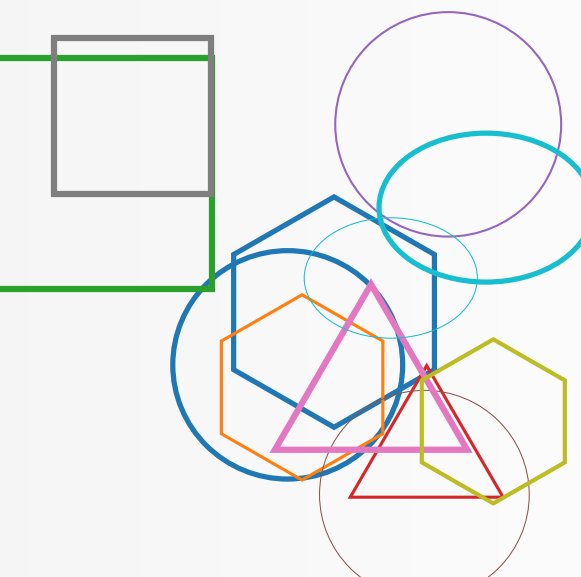[{"shape": "hexagon", "thickness": 2.5, "radius": 1.0, "center": [0.575, 0.459]}, {"shape": "circle", "thickness": 2.5, "radius": 0.99, "center": [0.495, 0.367]}, {"shape": "hexagon", "thickness": 1.5, "radius": 0.8, "center": [0.52, 0.328]}, {"shape": "square", "thickness": 3, "radius": 1.0, "center": [0.165, 0.699]}, {"shape": "triangle", "thickness": 1.5, "radius": 0.76, "center": [0.734, 0.214]}, {"shape": "circle", "thickness": 1, "radius": 0.97, "center": [0.771, 0.784]}, {"shape": "circle", "thickness": 0.5, "radius": 0.9, "center": [0.73, 0.143]}, {"shape": "triangle", "thickness": 3, "radius": 0.95, "center": [0.638, 0.316]}, {"shape": "square", "thickness": 3, "radius": 0.68, "center": [0.228, 0.798]}, {"shape": "hexagon", "thickness": 2, "radius": 0.71, "center": [0.849, 0.269]}, {"shape": "oval", "thickness": 2.5, "radius": 0.92, "center": [0.836, 0.64]}, {"shape": "oval", "thickness": 0.5, "radius": 0.74, "center": [0.672, 0.518]}]